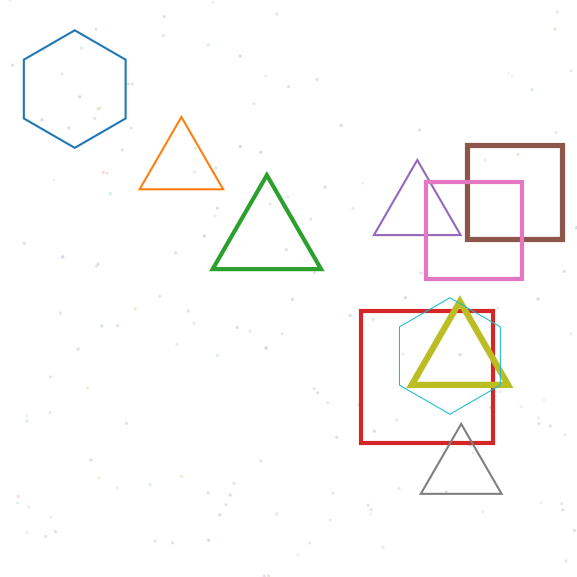[{"shape": "hexagon", "thickness": 1, "radius": 0.51, "center": [0.129, 0.845]}, {"shape": "triangle", "thickness": 1, "radius": 0.42, "center": [0.314, 0.713]}, {"shape": "triangle", "thickness": 2, "radius": 0.54, "center": [0.462, 0.587]}, {"shape": "square", "thickness": 2, "radius": 0.57, "center": [0.74, 0.347]}, {"shape": "triangle", "thickness": 1, "radius": 0.43, "center": [0.723, 0.635]}, {"shape": "square", "thickness": 2.5, "radius": 0.41, "center": [0.891, 0.667]}, {"shape": "square", "thickness": 2, "radius": 0.42, "center": [0.82, 0.6]}, {"shape": "triangle", "thickness": 1, "radius": 0.4, "center": [0.799, 0.184]}, {"shape": "triangle", "thickness": 3, "radius": 0.48, "center": [0.796, 0.381]}, {"shape": "hexagon", "thickness": 0.5, "radius": 0.5, "center": [0.779, 0.383]}]